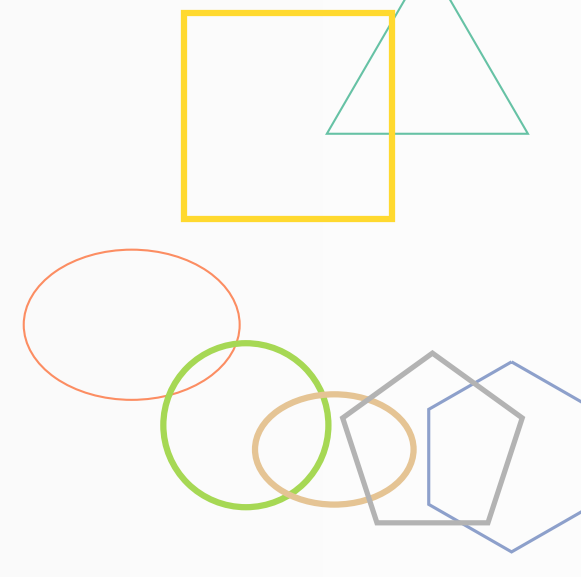[{"shape": "triangle", "thickness": 1, "radius": 1.0, "center": [0.735, 0.867]}, {"shape": "oval", "thickness": 1, "radius": 0.93, "center": [0.227, 0.437]}, {"shape": "hexagon", "thickness": 1.5, "radius": 0.82, "center": [0.88, 0.208]}, {"shape": "circle", "thickness": 3, "radius": 0.71, "center": [0.423, 0.263]}, {"shape": "square", "thickness": 3, "radius": 0.89, "center": [0.496, 0.799]}, {"shape": "oval", "thickness": 3, "radius": 0.68, "center": [0.575, 0.221]}, {"shape": "pentagon", "thickness": 2.5, "radius": 0.81, "center": [0.744, 0.225]}]